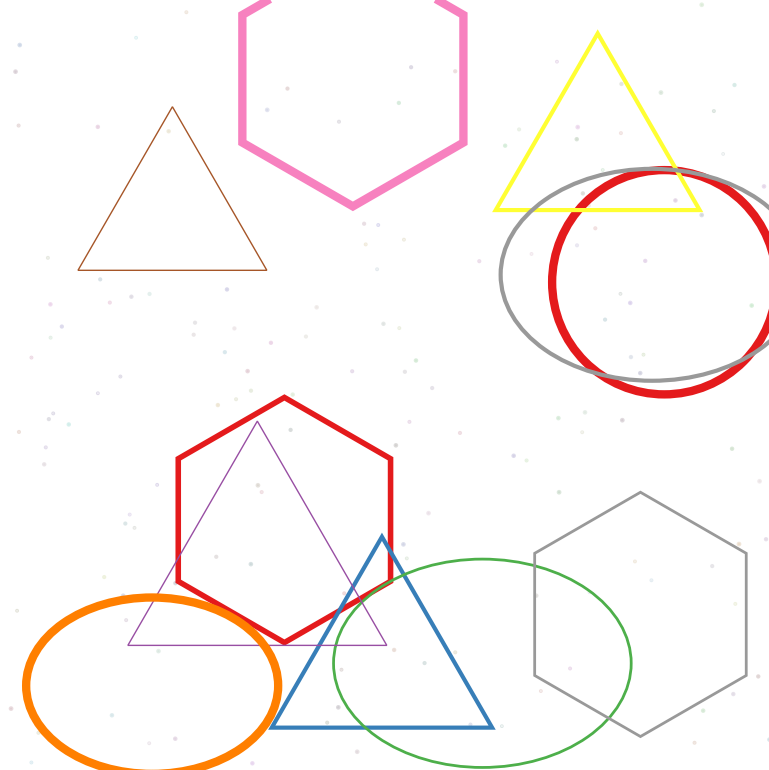[{"shape": "circle", "thickness": 3, "radius": 0.73, "center": [0.863, 0.633]}, {"shape": "hexagon", "thickness": 2, "radius": 0.8, "center": [0.369, 0.325]}, {"shape": "triangle", "thickness": 1.5, "radius": 0.83, "center": [0.496, 0.138]}, {"shape": "oval", "thickness": 1, "radius": 0.97, "center": [0.626, 0.139]}, {"shape": "triangle", "thickness": 0.5, "radius": 0.97, "center": [0.334, 0.259]}, {"shape": "oval", "thickness": 3, "radius": 0.82, "center": [0.198, 0.109]}, {"shape": "triangle", "thickness": 1.5, "radius": 0.76, "center": [0.776, 0.804]}, {"shape": "triangle", "thickness": 0.5, "radius": 0.71, "center": [0.224, 0.72]}, {"shape": "hexagon", "thickness": 3, "radius": 0.83, "center": [0.458, 0.898]}, {"shape": "hexagon", "thickness": 1, "radius": 0.79, "center": [0.832, 0.202]}, {"shape": "oval", "thickness": 1.5, "radius": 0.98, "center": [0.847, 0.643]}]